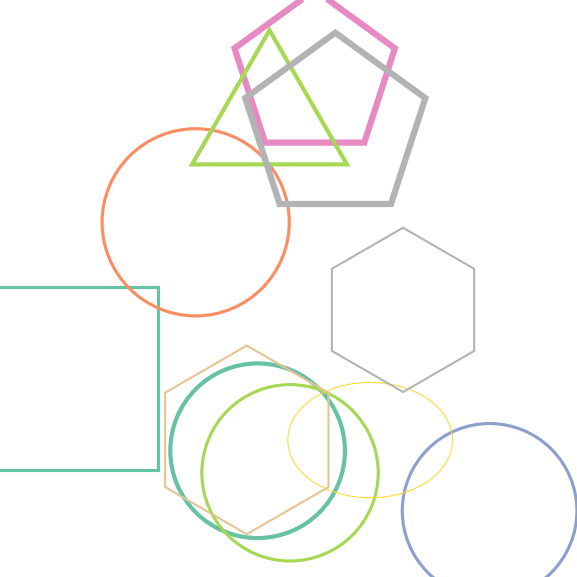[{"shape": "circle", "thickness": 2, "radius": 0.76, "center": [0.446, 0.219]}, {"shape": "square", "thickness": 1.5, "radius": 0.79, "center": [0.115, 0.343]}, {"shape": "circle", "thickness": 1.5, "radius": 0.81, "center": [0.339, 0.614]}, {"shape": "circle", "thickness": 1.5, "radius": 0.76, "center": [0.848, 0.115]}, {"shape": "pentagon", "thickness": 3, "radius": 0.73, "center": [0.545, 0.87]}, {"shape": "triangle", "thickness": 2, "radius": 0.77, "center": [0.467, 0.792]}, {"shape": "circle", "thickness": 1.5, "radius": 0.76, "center": [0.502, 0.18]}, {"shape": "oval", "thickness": 0.5, "radius": 0.71, "center": [0.641, 0.237]}, {"shape": "hexagon", "thickness": 1, "radius": 0.82, "center": [0.427, 0.237]}, {"shape": "hexagon", "thickness": 1, "radius": 0.71, "center": [0.698, 0.463]}, {"shape": "pentagon", "thickness": 3, "radius": 0.82, "center": [0.581, 0.779]}]